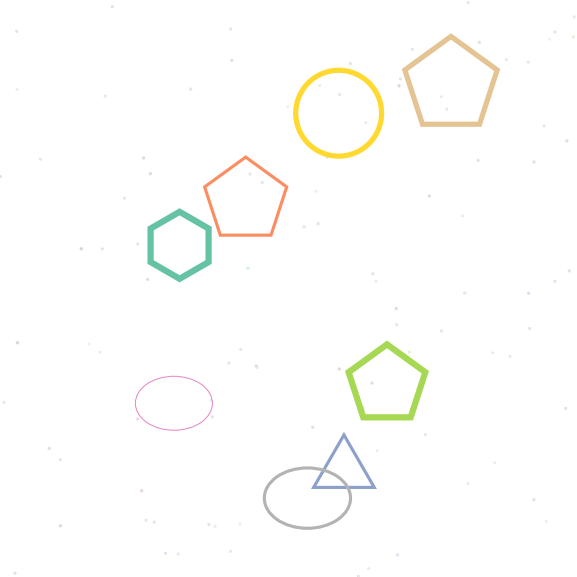[{"shape": "hexagon", "thickness": 3, "radius": 0.29, "center": [0.311, 0.574]}, {"shape": "pentagon", "thickness": 1.5, "radius": 0.37, "center": [0.425, 0.652]}, {"shape": "triangle", "thickness": 1.5, "radius": 0.3, "center": [0.596, 0.185]}, {"shape": "oval", "thickness": 0.5, "radius": 0.33, "center": [0.301, 0.301]}, {"shape": "pentagon", "thickness": 3, "radius": 0.35, "center": [0.67, 0.333]}, {"shape": "circle", "thickness": 2.5, "radius": 0.37, "center": [0.586, 0.803]}, {"shape": "pentagon", "thickness": 2.5, "radius": 0.42, "center": [0.781, 0.852]}, {"shape": "oval", "thickness": 1.5, "radius": 0.37, "center": [0.532, 0.137]}]